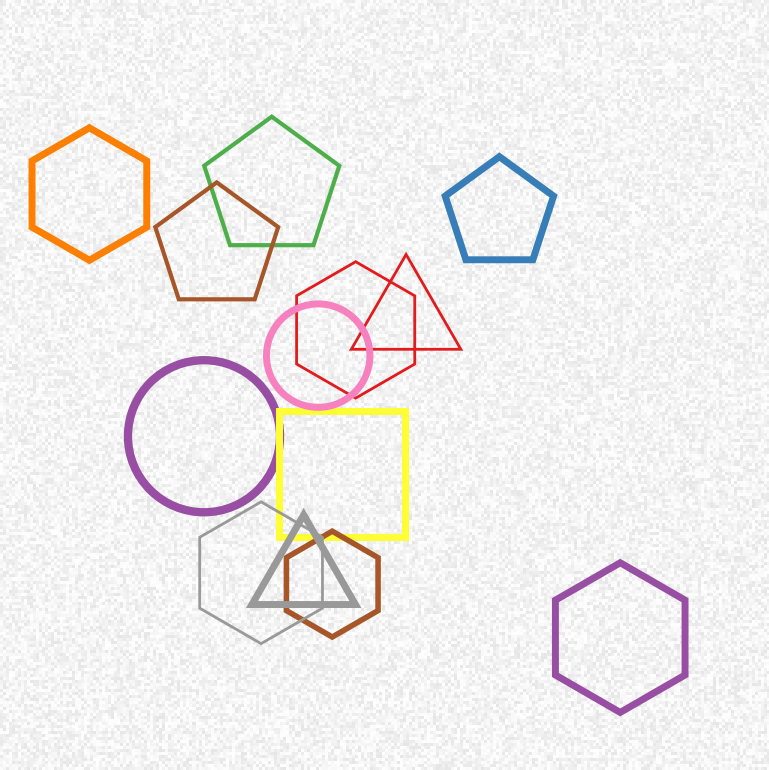[{"shape": "triangle", "thickness": 1, "radius": 0.41, "center": [0.527, 0.587]}, {"shape": "hexagon", "thickness": 1, "radius": 0.44, "center": [0.462, 0.572]}, {"shape": "pentagon", "thickness": 2.5, "radius": 0.37, "center": [0.649, 0.723]}, {"shape": "pentagon", "thickness": 1.5, "radius": 0.46, "center": [0.353, 0.756]}, {"shape": "circle", "thickness": 3, "radius": 0.49, "center": [0.265, 0.433]}, {"shape": "hexagon", "thickness": 2.5, "radius": 0.49, "center": [0.805, 0.172]}, {"shape": "hexagon", "thickness": 2.5, "radius": 0.43, "center": [0.116, 0.748]}, {"shape": "square", "thickness": 2.5, "radius": 0.41, "center": [0.444, 0.384]}, {"shape": "pentagon", "thickness": 1.5, "radius": 0.42, "center": [0.281, 0.679]}, {"shape": "hexagon", "thickness": 2, "radius": 0.34, "center": [0.431, 0.241]}, {"shape": "circle", "thickness": 2.5, "radius": 0.34, "center": [0.413, 0.538]}, {"shape": "hexagon", "thickness": 1, "radius": 0.46, "center": [0.339, 0.256]}, {"shape": "triangle", "thickness": 2.5, "radius": 0.39, "center": [0.394, 0.254]}]